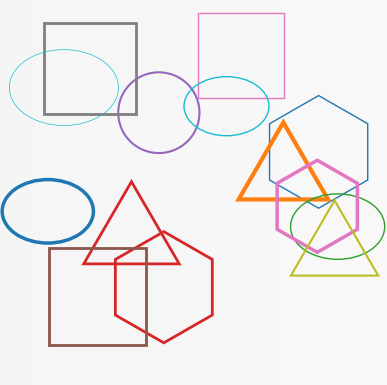[{"shape": "oval", "thickness": 2.5, "radius": 0.59, "center": [0.123, 0.451]}, {"shape": "hexagon", "thickness": 1, "radius": 0.73, "center": [0.822, 0.606]}, {"shape": "triangle", "thickness": 3, "radius": 0.67, "center": [0.731, 0.549]}, {"shape": "oval", "thickness": 1, "radius": 0.61, "center": [0.871, 0.411]}, {"shape": "hexagon", "thickness": 2, "radius": 0.72, "center": [0.423, 0.254]}, {"shape": "triangle", "thickness": 2, "radius": 0.71, "center": [0.339, 0.386]}, {"shape": "circle", "thickness": 1.5, "radius": 0.52, "center": [0.41, 0.707]}, {"shape": "square", "thickness": 2, "radius": 0.63, "center": [0.251, 0.23]}, {"shape": "hexagon", "thickness": 2.5, "radius": 0.6, "center": [0.819, 0.464]}, {"shape": "square", "thickness": 1, "radius": 0.55, "center": [0.623, 0.856]}, {"shape": "square", "thickness": 2, "radius": 0.59, "center": [0.232, 0.822]}, {"shape": "triangle", "thickness": 1.5, "radius": 0.65, "center": [0.863, 0.349]}, {"shape": "oval", "thickness": 1, "radius": 0.55, "center": [0.584, 0.724]}, {"shape": "oval", "thickness": 0.5, "radius": 0.7, "center": [0.165, 0.772]}]